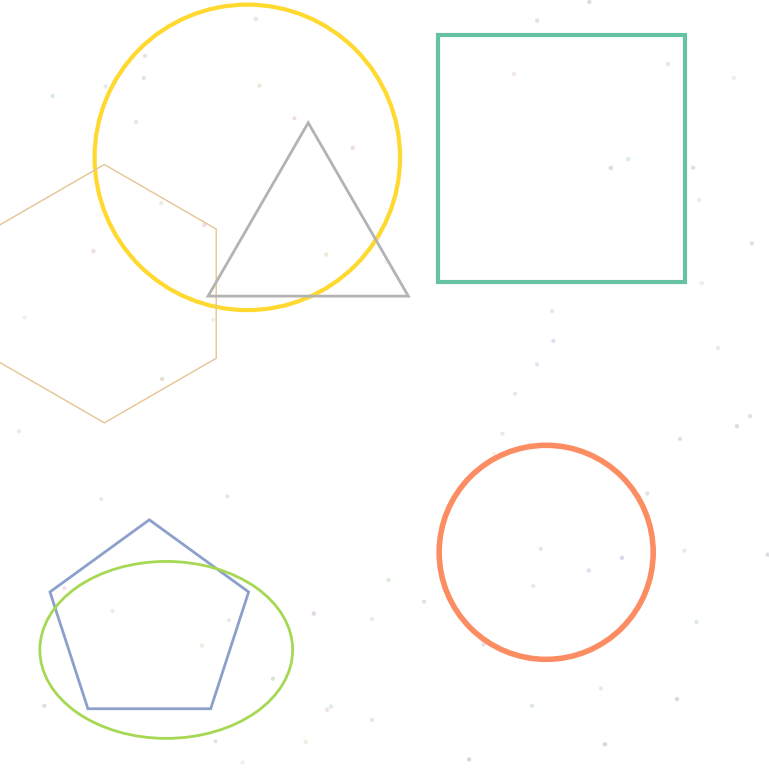[{"shape": "square", "thickness": 1.5, "radius": 0.8, "center": [0.729, 0.794]}, {"shape": "circle", "thickness": 2, "radius": 0.69, "center": [0.709, 0.283]}, {"shape": "pentagon", "thickness": 1, "radius": 0.68, "center": [0.194, 0.189]}, {"shape": "oval", "thickness": 1, "radius": 0.82, "center": [0.216, 0.156]}, {"shape": "circle", "thickness": 1.5, "radius": 0.99, "center": [0.321, 0.796]}, {"shape": "hexagon", "thickness": 0.5, "radius": 0.84, "center": [0.136, 0.619]}, {"shape": "triangle", "thickness": 1, "radius": 0.75, "center": [0.4, 0.69]}]